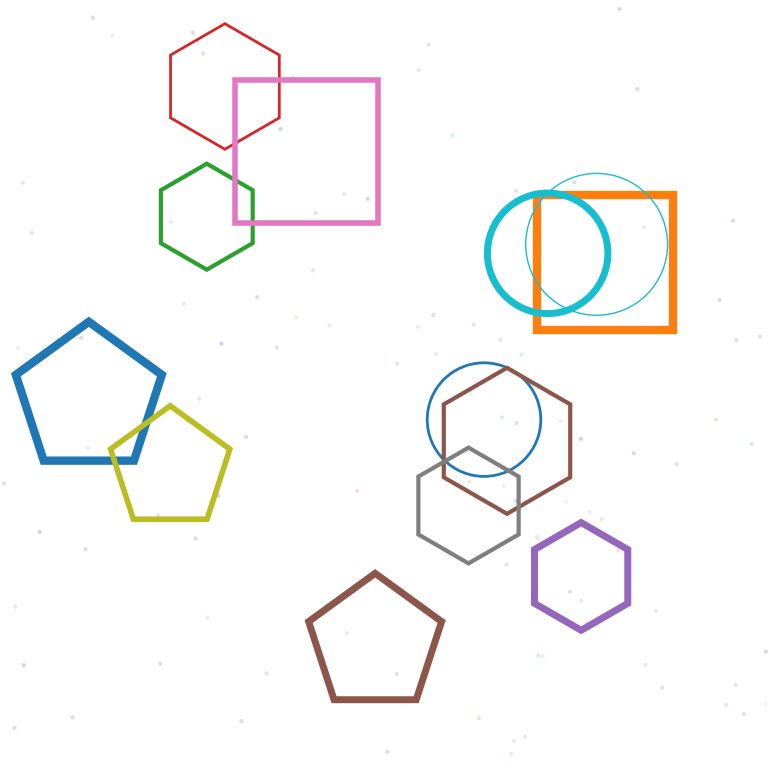[{"shape": "circle", "thickness": 1, "radius": 0.37, "center": [0.629, 0.455]}, {"shape": "pentagon", "thickness": 3, "radius": 0.5, "center": [0.115, 0.482]}, {"shape": "square", "thickness": 3, "radius": 0.44, "center": [0.785, 0.659]}, {"shape": "hexagon", "thickness": 1.5, "radius": 0.34, "center": [0.269, 0.719]}, {"shape": "hexagon", "thickness": 1, "radius": 0.41, "center": [0.292, 0.888]}, {"shape": "hexagon", "thickness": 2.5, "radius": 0.35, "center": [0.755, 0.251]}, {"shape": "hexagon", "thickness": 1.5, "radius": 0.47, "center": [0.658, 0.427]}, {"shape": "pentagon", "thickness": 2.5, "radius": 0.45, "center": [0.487, 0.165]}, {"shape": "square", "thickness": 2, "radius": 0.46, "center": [0.398, 0.803]}, {"shape": "hexagon", "thickness": 1.5, "radius": 0.38, "center": [0.608, 0.343]}, {"shape": "pentagon", "thickness": 2, "radius": 0.41, "center": [0.221, 0.392]}, {"shape": "circle", "thickness": 2.5, "radius": 0.39, "center": [0.711, 0.671]}, {"shape": "circle", "thickness": 0.5, "radius": 0.46, "center": [0.775, 0.683]}]